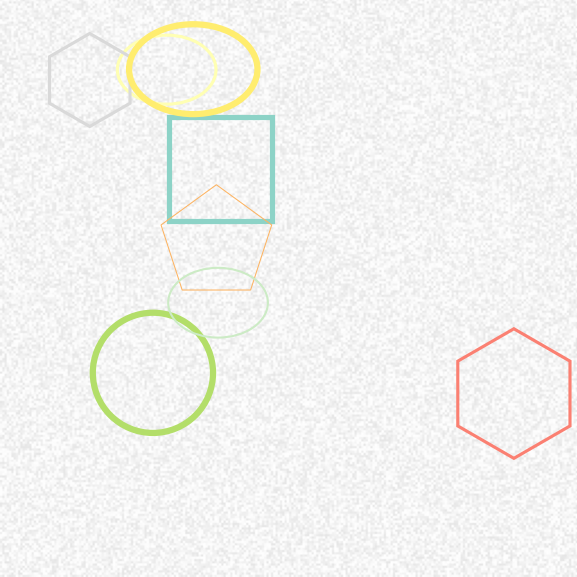[{"shape": "square", "thickness": 2.5, "radius": 0.45, "center": [0.382, 0.706]}, {"shape": "oval", "thickness": 1.5, "radius": 0.43, "center": [0.289, 0.879]}, {"shape": "hexagon", "thickness": 1.5, "radius": 0.56, "center": [0.89, 0.318]}, {"shape": "pentagon", "thickness": 0.5, "radius": 0.5, "center": [0.375, 0.578]}, {"shape": "circle", "thickness": 3, "radius": 0.52, "center": [0.265, 0.354]}, {"shape": "hexagon", "thickness": 1.5, "radius": 0.4, "center": [0.155, 0.861]}, {"shape": "oval", "thickness": 1, "radius": 0.43, "center": [0.378, 0.475]}, {"shape": "oval", "thickness": 3, "radius": 0.56, "center": [0.335, 0.879]}]